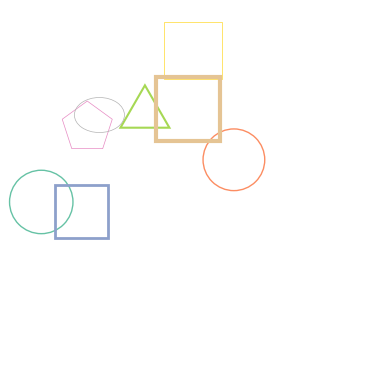[{"shape": "circle", "thickness": 1, "radius": 0.41, "center": [0.107, 0.475]}, {"shape": "circle", "thickness": 1, "radius": 0.4, "center": [0.608, 0.585]}, {"shape": "square", "thickness": 2, "radius": 0.34, "center": [0.212, 0.451]}, {"shape": "pentagon", "thickness": 0.5, "radius": 0.34, "center": [0.227, 0.669]}, {"shape": "triangle", "thickness": 1.5, "radius": 0.37, "center": [0.376, 0.705]}, {"shape": "square", "thickness": 0.5, "radius": 0.37, "center": [0.501, 0.868]}, {"shape": "square", "thickness": 3, "radius": 0.41, "center": [0.488, 0.716]}, {"shape": "oval", "thickness": 0.5, "radius": 0.33, "center": [0.258, 0.701]}]